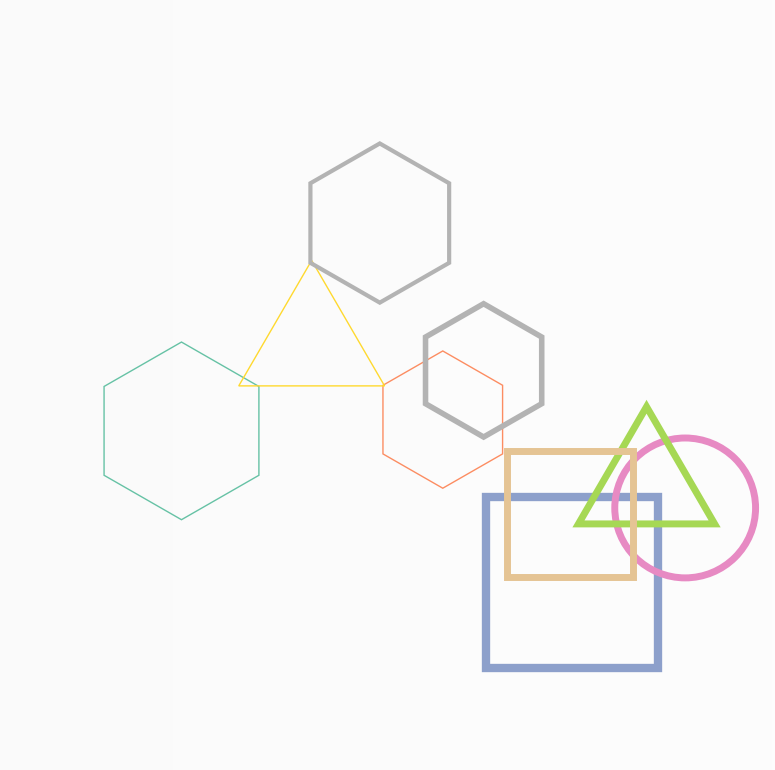[{"shape": "hexagon", "thickness": 0.5, "radius": 0.58, "center": [0.234, 0.44]}, {"shape": "hexagon", "thickness": 0.5, "radius": 0.45, "center": [0.571, 0.455]}, {"shape": "square", "thickness": 3, "radius": 0.56, "center": [0.738, 0.243]}, {"shape": "circle", "thickness": 2.5, "radius": 0.45, "center": [0.884, 0.34]}, {"shape": "triangle", "thickness": 2.5, "radius": 0.51, "center": [0.834, 0.37]}, {"shape": "triangle", "thickness": 0.5, "radius": 0.54, "center": [0.402, 0.553]}, {"shape": "square", "thickness": 2.5, "radius": 0.41, "center": [0.736, 0.332]}, {"shape": "hexagon", "thickness": 2, "radius": 0.43, "center": [0.624, 0.519]}, {"shape": "hexagon", "thickness": 1.5, "radius": 0.52, "center": [0.49, 0.71]}]